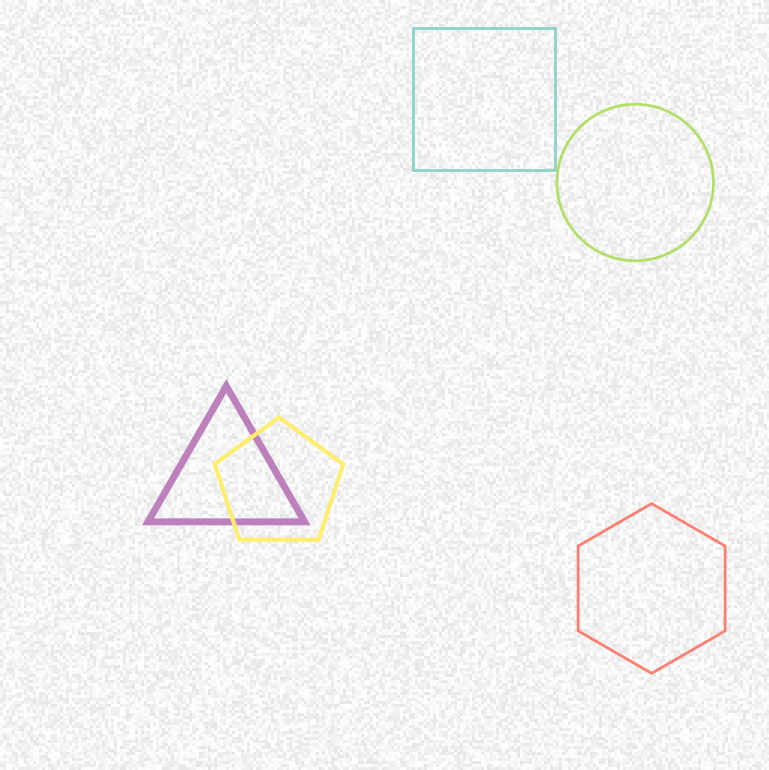[{"shape": "square", "thickness": 1, "radius": 0.46, "center": [0.628, 0.872]}, {"shape": "hexagon", "thickness": 1, "radius": 0.55, "center": [0.846, 0.236]}, {"shape": "circle", "thickness": 1, "radius": 0.51, "center": [0.825, 0.763]}, {"shape": "triangle", "thickness": 2.5, "radius": 0.59, "center": [0.294, 0.381]}, {"shape": "pentagon", "thickness": 1.5, "radius": 0.44, "center": [0.362, 0.37]}]